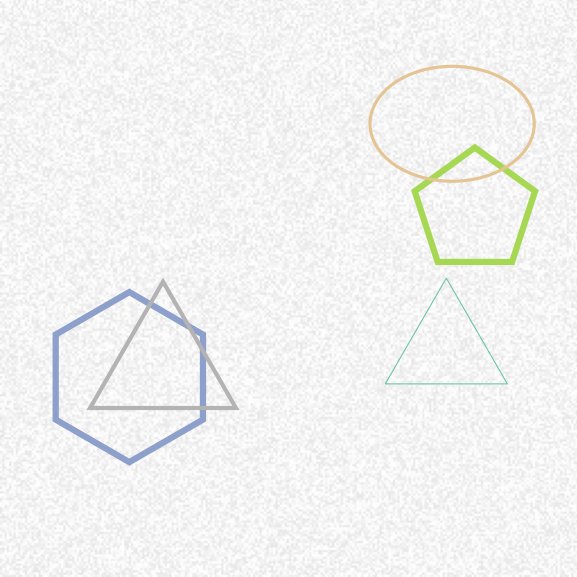[{"shape": "triangle", "thickness": 0.5, "radius": 0.61, "center": [0.773, 0.395]}, {"shape": "hexagon", "thickness": 3, "radius": 0.74, "center": [0.224, 0.346]}, {"shape": "pentagon", "thickness": 3, "radius": 0.55, "center": [0.822, 0.634]}, {"shape": "oval", "thickness": 1.5, "radius": 0.71, "center": [0.783, 0.785]}, {"shape": "triangle", "thickness": 2, "radius": 0.73, "center": [0.282, 0.366]}]